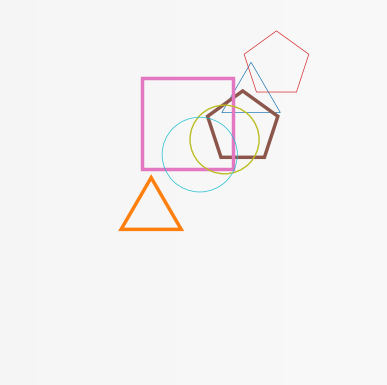[{"shape": "triangle", "thickness": 0.5, "radius": 0.44, "center": [0.648, 0.751]}, {"shape": "triangle", "thickness": 2.5, "radius": 0.45, "center": [0.39, 0.449]}, {"shape": "pentagon", "thickness": 0.5, "radius": 0.44, "center": [0.713, 0.832]}, {"shape": "pentagon", "thickness": 2.5, "radius": 0.48, "center": [0.626, 0.668]}, {"shape": "square", "thickness": 2.5, "radius": 0.59, "center": [0.484, 0.679]}, {"shape": "circle", "thickness": 1, "radius": 0.45, "center": [0.58, 0.638]}, {"shape": "circle", "thickness": 0.5, "radius": 0.49, "center": [0.515, 0.598]}]